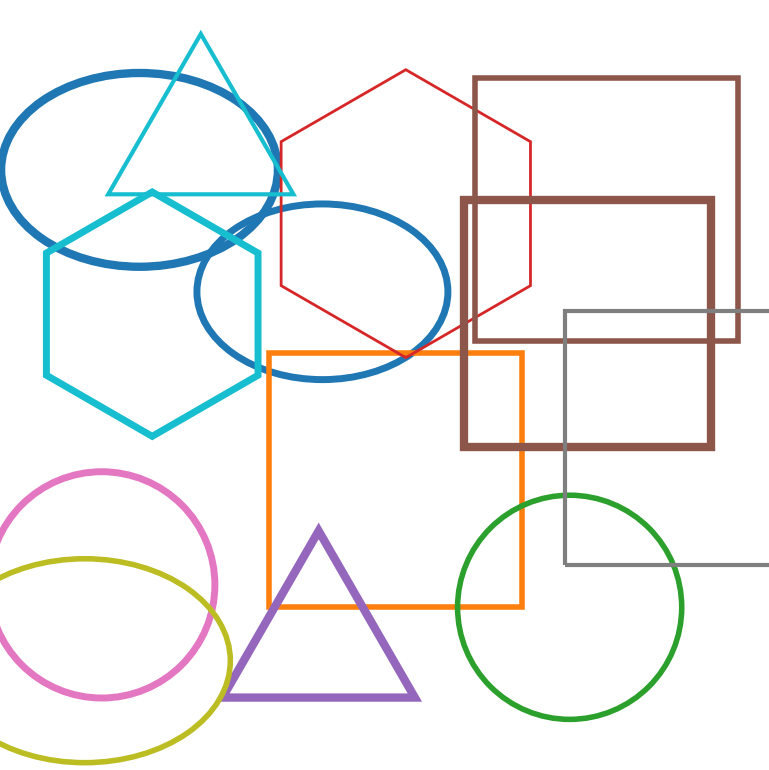[{"shape": "oval", "thickness": 2.5, "radius": 0.81, "center": [0.419, 0.621]}, {"shape": "oval", "thickness": 3, "radius": 0.9, "center": [0.181, 0.779]}, {"shape": "square", "thickness": 2, "radius": 0.82, "center": [0.514, 0.376]}, {"shape": "circle", "thickness": 2, "radius": 0.73, "center": [0.74, 0.211]}, {"shape": "hexagon", "thickness": 1, "radius": 0.93, "center": [0.527, 0.723]}, {"shape": "triangle", "thickness": 3, "radius": 0.72, "center": [0.414, 0.166]}, {"shape": "square", "thickness": 3, "radius": 0.8, "center": [0.763, 0.58]}, {"shape": "square", "thickness": 2, "radius": 0.85, "center": [0.788, 0.727]}, {"shape": "circle", "thickness": 2.5, "radius": 0.73, "center": [0.132, 0.24]}, {"shape": "square", "thickness": 1.5, "radius": 0.83, "center": [0.899, 0.431]}, {"shape": "oval", "thickness": 2, "radius": 0.95, "center": [0.11, 0.142]}, {"shape": "triangle", "thickness": 1.5, "radius": 0.69, "center": [0.261, 0.817]}, {"shape": "hexagon", "thickness": 2.5, "radius": 0.79, "center": [0.198, 0.592]}]